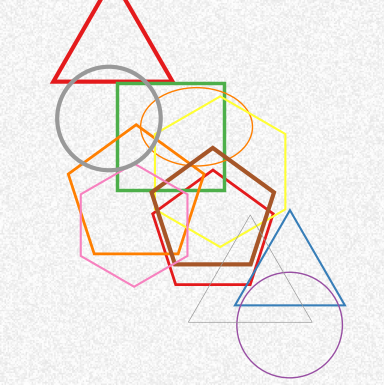[{"shape": "triangle", "thickness": 3, "radius": 0.89, "center": [0.293, 0.877]}, {"shape": "pentagon", "thickness": 2, "radius": 0.82, "center": [0.553, 0.394]}, {"shape": "triangle", "thickness": 1.5, "radius": 0.82, "center": [0.753, 0.289]}, {"shape": "square", "thickness": 2.5, "radius": 0.69, "center": [0.443, 0.645]}, {"shape": "circle", "thickness": 1, "radius": 0.69, "center": [0.752, 0.156]}, {"shape": "oval", "thickness": 1, "radius": 0.73, "center": [0.511, 0.671]}, {"shape": "pentagon", "thickness": 2, "radius": 0.93, "center": [0.354, 0.491]}, {"shape": "hexagon", "thickness": 1.5, "radius": 0.98, "center": [0.572, 0.554]}, {"shape": "pentagon", "thickness": 3, "radius": 0.84, "center": [0.553, 0.449]}, {"shape": "hexagon", "thickness": 1.5, "radius": 0.8, "center": [0.348, 0.415]}, {"shape": "circle", "thickness": 3, "radius": 0.67, "center": [0.283, 0.692]}, {"shape": "triangle", "thickness": 0.5, "radius": 0.93, "center": [0.65, 0.256]}]